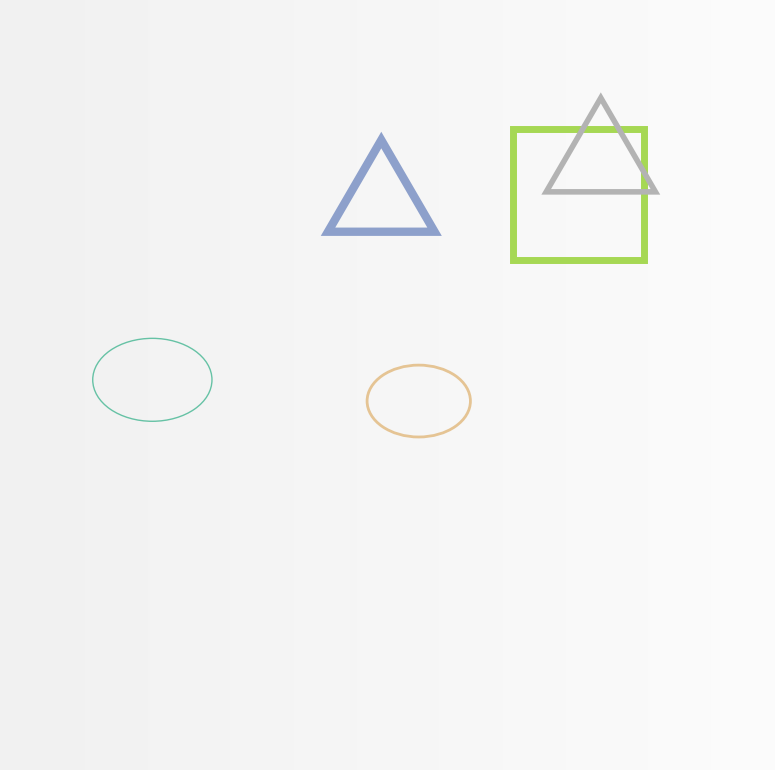[{"shape": "oval", "thickness": 0.5, "radius": 0.38, "center": [0.197, 0.507]}, {"shape": "triangle", "thickness": 3, "radius": 0.4, "center": [0.492, 0.739]}, {"shape": "square", "thickness": 2.5, "radius": 0.42, "center": [0.746, 0.747]}, {"shape": "oval", "thickness": 1, "radius": 0.33, "center": [0.54, 0.479]}, {"shape": "triangle", "thickness": 2, "radius": 0.41, "center": [0.775, 0.792]}]